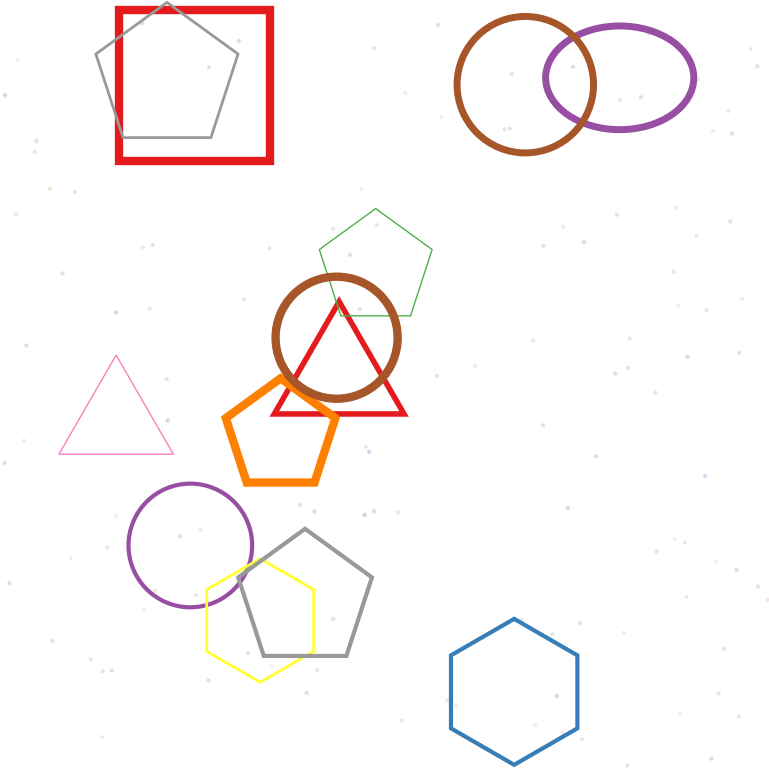[{"shape": "triangle", "thickness": 2, "radius": 0.49, "center": [0.44, 0.511]}, {"shape": "square", "thickness": 3, "radius": 0.49, "center": [0.253, 0.889]}, {"shape": "hexagon", "thickness": 1.5, "radius": 0.47, "center": [0.668, 0.102]}, {"shape": "pentagon", "thickness": 0.5, "radius": 0.39, "center": [0.488, 0.652]}, {"shape": "circle", "thickness": 1.5, "radius": 0.4, "center": [0.247, 0.292]}, {"shape": "oval", "thickness": 2.5, "radius": 0.48, "center": [0.805, 0.899]}, {"shape": "pentagon", "thickness": 3, "radius": 0.37, "center": [0.364, 0.434]}, {"shape": "hexagon", "thickness": 1, "radius": 0.4, "center": [0.338, 0.194]}, {"shape": "circle", "thickness": 2.5, "radius": 0.44, "center": [0.682, 0.89]}, {"shape": "circle", "thickness": 3, "radius": 0.4, "center": [0.437, 0.561]}, {"shape": "triangle", "thickness": 0.5, "radius": 0.43, "center": [0.151, 0.453]}, {"shape": "pentagon", "thickness": 1, "radius": 0.49, "center": [0.217, 0.9]}, {"shape": "pentagon", "thickness": 1.5, "radius": 0.46, "center": [0.396, 0.222]}]